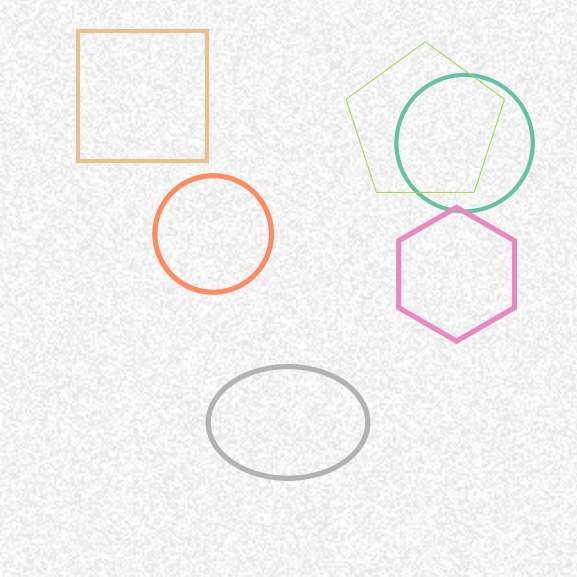[{"shape": "circle", "thickness": 2, "radius": 0.59, "center": [0.804, 0.751]}, {"shape": "circle", "thickness": 2.5, "radius": 0.5, "center": [0.369, 0.594]}, {"shape": "hexagon", "thickness": 2.5, "radius": 0.58, "center": [0.791, 0.524]}, {"shape": "pentagon", "thickness": 0.5, "radius": 0.72, "center": [0.736, 0.783]}, {"shape": "square", "thickness": 2, "radius": 0.56, "center": [0.247, 0.833]}, {"shape": "oval", "thickness": 2.5, "radius": 0.69, "center": [0.499, 0.268]}]